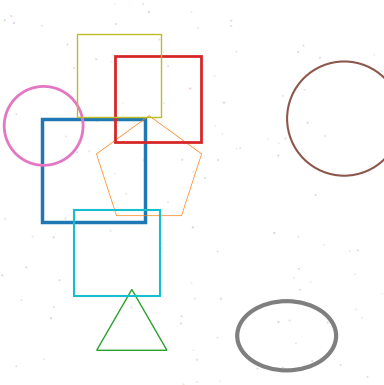[{"shape": "square", "thickness": 2.5, "radius": 0.67, "center": [0.242, 0.557]}, {"shape": "pentagon", "thickness": 0.5, "radius": 0.72, "center": [0.387, 0.556]}, {"shape": "triangle", "thickness": 1, "radius": 0.53, "center": [0.342, 0.143]}, {"shape": "square", "thickness": 2, "radius": 0.56, "center": [0.411, 0.743]}, {"shape": "circle", "thickness": 1.5, "radius": 0.74, "center": [0.894, 0.692]}, {"shape": "circle", "thickness": 2, "radius": 0.51, "center": [0.113, 0.673]}, {"shape": "oval", "thickness": 3, "radius": 0.64, "center": [0.745, 0.128]}, {"shape": "square", "thickness": 1, "radius": 0.54, "center": [0.309, 0.804]}, {"shape": "square", "thickness": 1.5, "radius": 0.56, "center": [0.304, 0.342]}]